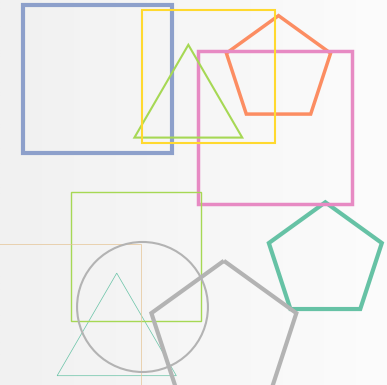[{"shape": "pentagon", "thickness": 3, "radius": 0.77, "center": [0.84, 0.321]}, {"shape": "triangle", "thickness": 0.5, "radius": 0.89, "center": [0.301, 0.113]}, {"shape": "pentagon", "thickness": 2.5, "radius": 0.71, "center": [0.719, 0.818]}, {"shape": "square", "thickness": 3, "radius": 0.96, "center": [0.253, 0.794]}, {"shape": "square", "thickness": 2.5, "radius": 0.99, "center": [0.709, 0.67]}, {"shape": "triangle", "thickness": 1.5, "radius": 0.8, "center": [0.486, 0.723]}, {"shape": "square", "thickness": 1, "radius": 0.84, "center": [0.351, 0.334]}, {"shape": "square", "thickness": 1.5, "radius": 0.86, "center": [0.538, 0.802]}, {"shape": "square", "thickness": 0.5, "radius": 0.94, "center": [0.175, 0.177]}, {"shape": "circle", "thickness": 1.5, "radius": 0.84, "center": [0.368, 0.203]}, {"shape": "pentagon", "thickness": 3, "radius": 0.98, "center": [0.578, 0.126]}]